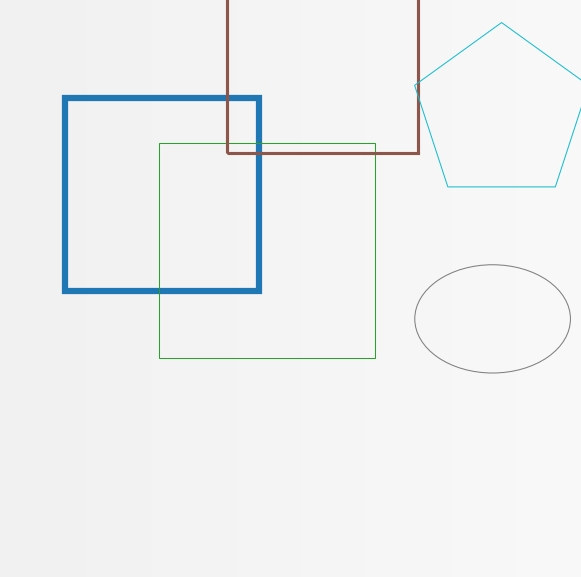[{"shape": "square", "thickness": 3, "radius": 0.84, "center": [0.279, 0.663]}, {"shape": "square", "thickness": 0.5, "radius": 0.93, "center": [0.46, 0.566]}, {"shape": "square", "thickness": 1.5, "radius": 0.82, "center": [0.555, 0.898]}, {"shape": "oval", "thickness": 0.5, "radius": 0.67, "center": [0.848, 0.447]}, {"shape": "pentagon", "thickness": 0.5, "radius": 0.79, "center": [0.863, 0.803]}]